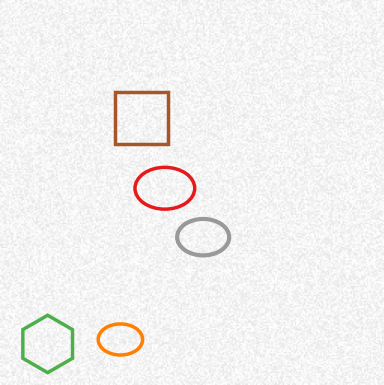[{"shape": "oval", "thickness": 2.5, "radius": 0.39, "center": [0.428, 0.511]}, {"shape": "hexagon", "thickness": 2.5, "radius": 0.37, "center": [0.124, 0.107]}, {"shape": "oval", "thickness": 2.5, "radius": 0.29, "center": [0.313, 0.118]}, {"shape": "square", "thickness": 2.5, "radius": 0.34, "center": [0.368, 0.693]}, {"shape": "oval", "thickness": 3, "radius": 0.34, "center": [0.528, 0.384]}]